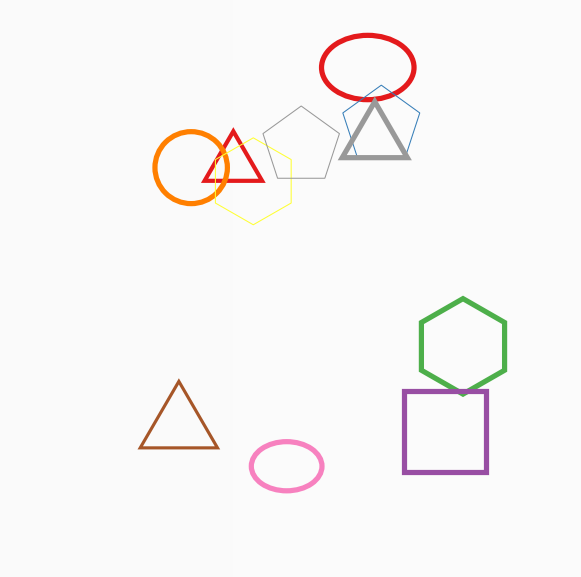[{"shape": "oval", "thickness": 2.5, "radius": 0.4, "center": [0.633, 0.882]}, {"shape": "triangle", "thickness": 2, "radius": 0.29, "center": [0.401, 0.715]}, {"shape": "pentagon", "thickness": 0.5, "radius": 0.35, "center": [0.656, 0.782]}, {"shape": "hexagon", "thickness": 2.5, "radius": 0.41, "center": [0.797, 0.399]}, {"shape": "square", "thickness": 2.5, "radius": 0.35, "center": [0.766, 0.252]}, {"shape": "circle", "thickness": 2.5, "radius": 0.31, "center": [0.329, 0.709]}, {"shape": "hexagon", "thickness": 0.5, "radius": 0.38, "center": [0.436, 0.685]}, {"shape": "triangle", "thickness": 1.5, "radius": 0.38, "center": [0.308, 0.262]}, {"shape": "oval", "thickness": 2.5, "radius": 0.3, "center": [0.493, 0.192]}, {"shape": "triangle", "thickness": 2.5, "radius": 0.32, "center": [0.645, 0.758]}, {"shape": "pentagon", "thickness": 0.5, "radius": 0.35, "center": [0.518, 0.746]}]